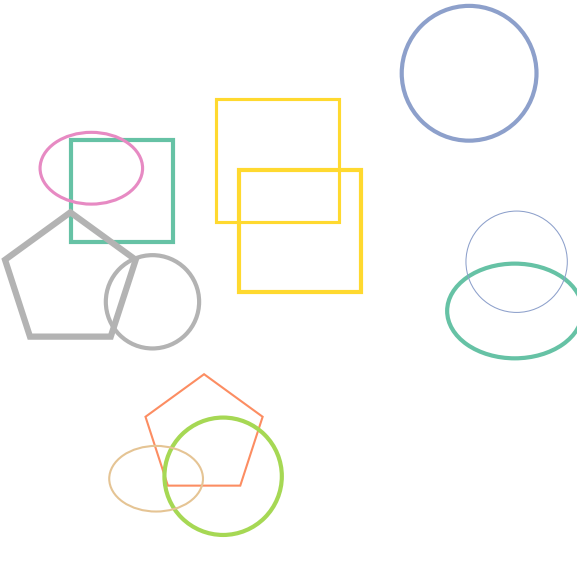[{"shape": "square", "thickness": 2, "radius": 0.44, "center": [0.211, 0.668]}, {"shape": "oval", "thickness": 2, "radius": 0.59, "center": [0.891, 0.461]}, {"shape": "pentagon", "thickness": 1, "radius": 0.53, "center": [0.353, 0.244]}, {"shape": "circle", "thickness": 0.5, "radius": 0.44, "center": [0.895, 0.546]}, {"shape": "circle", "thickness": 2, "radius": 0.58, "center": [0.812, 0.872]}, {"shape": "oval", "thickness": 1.5, "radius": 0.44, "center": [0.158, 0.708]}, {"shape": "circle", "thickness": 2, "radius": 0.51, "center": [0.386, 0.174]}, {"shape": "square", "thickness": 1.5, "radius": 0.53, "center": [0.481, 0.721]}, {"shape": "square", "thickness": 2, "radius": 0.53, "center": [0.519, 0.599]}, {"shape": "oval", "thickness": 1, "radius": 0.41, "center": [0.27, 0.17]}, {"shape": "circle", "thickness": 2, "radius": 0.4, "center": [0.264, 0.477]}, {"shape": "pentagon", "thickness": 3, "radius": 0.59, "center": [0.122, 0.512]}]